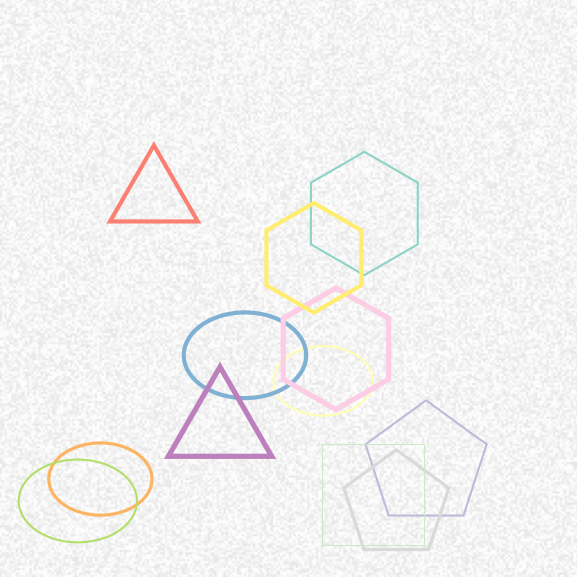[{"shape": "hexagon", "thickness": 1, "radius": 0.53, "center": [0.631, 0.629]}, {"shape": "oval", "thickness": 1, "radius": 0.43, "center": [0.559, 0.34]}, {"shape": "pentagon", "thickness": 1, "radius": 0.55, "center": [0.738, 0.196]}, {"shape": "triangle", "thickness": 2, "radius": 0.44, "center": [0.266, 0.66]}, {"shape": "oval", "thickness": 2, "radius": 0.53, "center": [0.424, 0.384]}, {"shape": "oval", "thickness": 1.5, "radius": 0.45, "center": [0.174, 0.17]}, {"shape": "oval", "thickness": 1, "radius": 0.51, "center": [0.135, 0.132]}, {"shape": "hexagon", "thickness": 2.5, "radius": 0.53, "center": [0.582, 0.395]}, {"shape": "pentagon", "thickness": 1.5, "radius": 0.48, "center": [0.686, 0.125]}, {"shape": "triangle", "thickness": 2.5, "radius": 0.52, "center": [0.381, 0.261]}, {"shape": "square", "thickness": 0.5, "radius": 0.44, "center": [0.646, 0.143]}, {"shape": "hexagon", "thickness": 2, "radius": 0.47, "center": [0.543, 0.553]}]